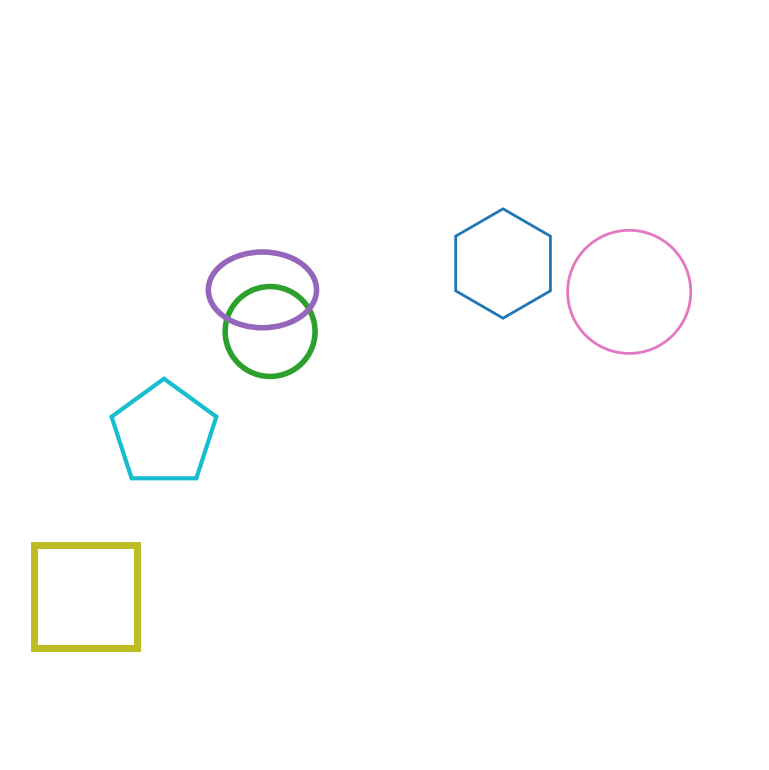[{"shape": "hexagon", "thickness": 1, "radius": 0.36, "center": [0.653, 0.658]}, {"shape": "circle", "thickness": 2, "radius": 0.29, "center": [0.351, 0.569]}, {"shape": "oval", "thickness": 2, "radius": 0.35, "center": [0.341, 0.624]}, {"shape": "circle", "thickness": 1, "radius": 0.4, "center": [0.817, 0.621]}, {"shape": "square", "thickness": 2.5, "radius": 0.33, "center": [0.111, 0.225]}, {"shape": "pentagon", "thickness": 1.5, "radius": 0.36, "center": [0.213, 0.437]}]